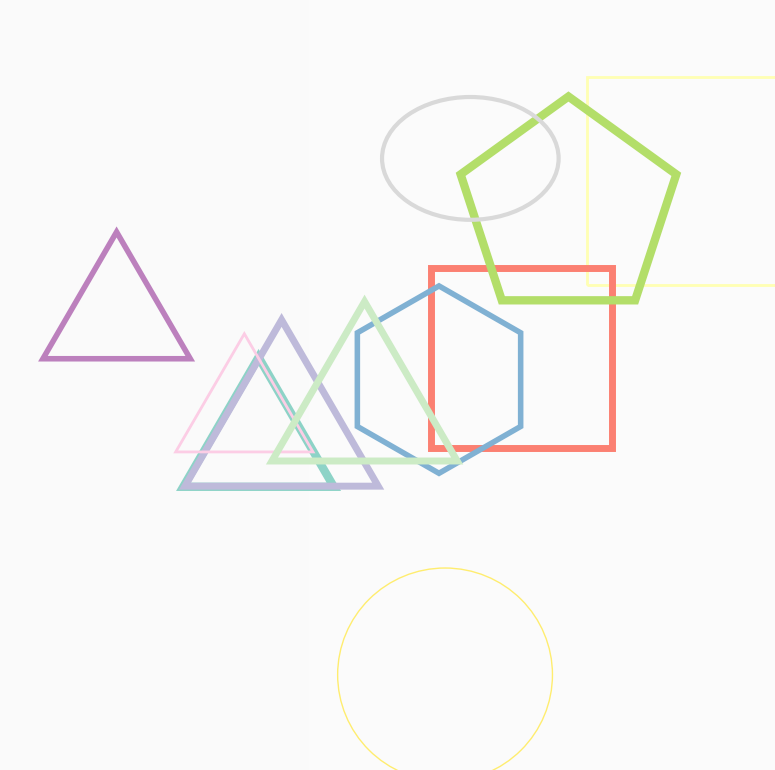[{"shape": "triangle", "thickness": 3, "radius": 0.56, "center": [0.334, 0.424]}, {"shape": "square", "thickness": 1, "radius": 0.67, "center": [0.892, 0.765]}, {"shape": "triangle", "thickness": 2.5, "radius": 0.72, "center": [0.363, 0.441]}, {"shape": "square", "thickness": 2.5, "radius": 0.58, "center": [0.672, 0.535]}, {"shape": "hexagon", "thickness": 2, "radius": 0.61, "center": [0.566, 0.507]}, {"shape": "pentagon", "thickness": 3, "radius": 0.73, "center": [0.734, 0.728]}, {"shape": "triangle", "thickness": 1, "radius": 0.51, "center": [0.315, 0.464]}, {"shape": "oval", "thickness": 1.5, "radius": 0.57, "center": [0.607, 0.794]}, {"shape": "triangle", "thickness": 2, "radius": 0.55, "center": [0.15, 0.589]}, {"shape": "triangle", "thickness": 2.5, "radius": 0.69, "center": [0.47, 0.47]}, {"shape": "circle", "thickness": 0.5, "radius": 0.69, "center": [0.574, 0.124]}]